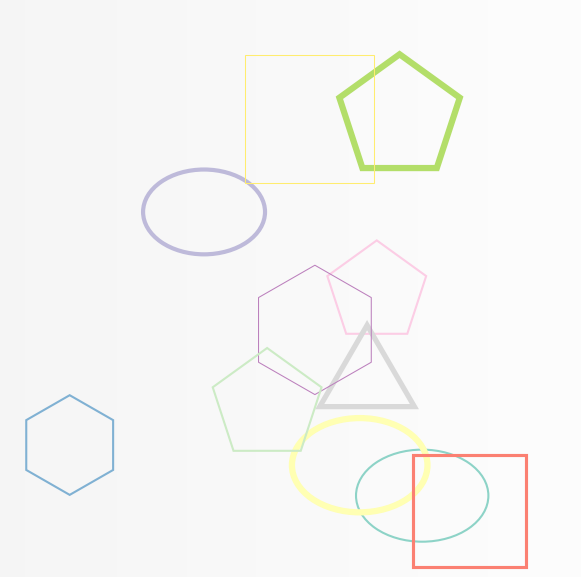[{"shape": "oval", "thickness": 1, "radius": 0.57, "center": [0.726, 0.141]}, {"shape": "oval", "thickness": 3, "radius": 0.58, "center": [0.619, 0.194]}, {"shape": "oval", "thickness": 2, "radius": 0.52, "center": [0.351, 0.632]}, {"shape": "square", "thickness": 1.5, "radius": 0.49, "center": [0.808, 0.114]}, {"shape": "hexagon", "thickness": 1, "radius": 0.43, "center": [0.12, 0.228]}, {"shape": "pentagon", "thickness": 3, "radius": 0.54, "center": [0.687, 0.796]}, {"shape": "pentagon", "thickness": 1, "radius": 0.45, "center": [0.648, 0.493]}, {"shape": "triangle", "thickness": 2.5, "radius": 0.47, "center": [0.632, 0.342]}, {"shape": "hexagon", "thickness": 0.5, "radius": 0.56, "center": [0.542, 0.428]}, {"shape": "pentagon", "thickness": 1, "radius": 0.49, "center": [0.46, 0.298]}, {"shape": "square", "thickness": 0.5, "radius": 0.55, "center": [0.533, 0.793]}]